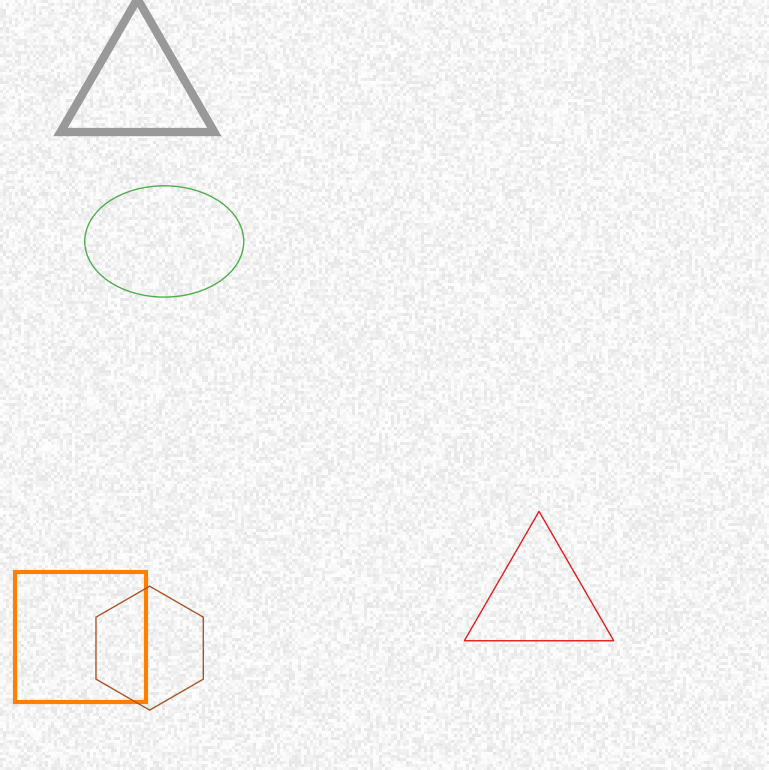[{"shape": "triangle", "thickness": 0.5, "radius": 0.56, "center": [0.7, 0.224]}, {"shape": "oval", "thickness": 0.5, "radius": 0.52, "center": [0.213, 0.686]}, {"shape": "square", "thickness": 1.5, "radius": 0.42, "center": [0.104, 0.173]}, {"shape": "hexagon", "thickness": 0.5, "radius": 0.4, "center": [0.194, 0.158]}, {"shape": "triangle", "thickness": 3, "radius": 0.58, "center": [0.179, 0.886]}]